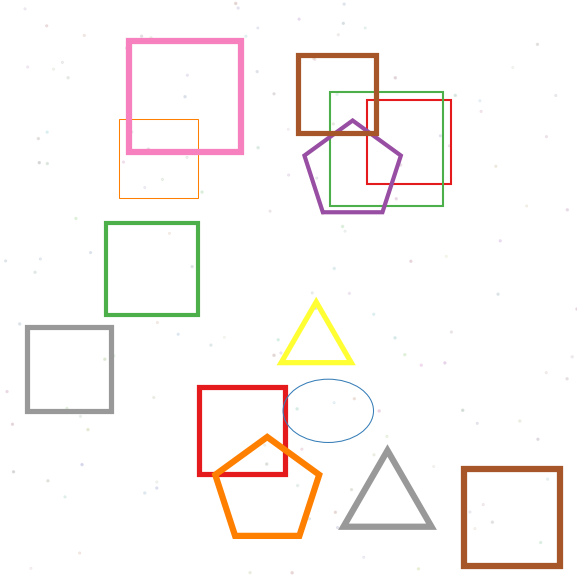[{"shape": "square", "thickness": 1, "radius": 0.36, "center": [0.709, 0.753]}, {"shape": "square", "thickness": 2.5, "radius": 0.37, "center": [0.419, 0.254]}, {"shape": "oval", "thickness": 0.5, "radius": 0.39, "center": [0.568, 0.288]}, {"shape": "square", "thickness": 2, "radius": 0.4, "center": [0.263, 0.534]}, {"shape": "square", "thickness": 1, "radius": 0.49, "center": [0.669, 0.741]}, {"shape": "pentagon", "thickness": 2, "radius": 0.44, "center": [0.611, 0.703]}, {"shape": "pentagon", "thickness": 3, "radius": 0.47, "center": [0.463, 0.148]}, {"shape": "square", "thickness": 0.5, "radius": 0.34, "center": [0.275, 0.725]}, {"shape": "triangle", "thickness": 2.5, "radius": 0.35, "center": [0.548, 0.406]}, {"shape": "square", "thickness": 3, "radius": 0.42, "center": [0.887, 0.103]}, {"shape": "square", "thickness": 2.5, "radius": 0.34, "center": [0.584, 0.836]}, {"shape": "square", "thickness": 3, "radius": 0.48, "center": [0.321, 0.832]}, {"shape": "triangle", "thickness": 3, "radius": 0.44, "center": [0.671, 0.131]}, {"shape": "square", "thickness": 2.5, "radius": 0.36, "center": [0.119, 0.36]}]